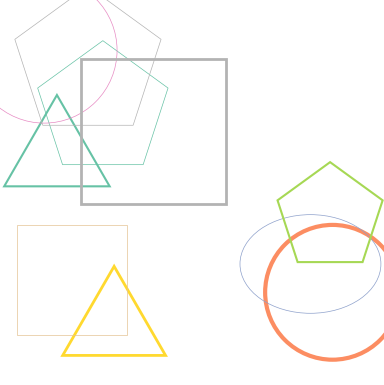[{"shape": "pentagon", "thickness": 0.5, "radius": 0.89, "center": [0.267, 0.716]}, {"shape": "triangle", "thickness": 1.5, "radius": 0.79, "center": [0.148, 0.595]}, {"shape": "circle", "thickness": 3, "radius": 0.88, "center": [0.864, 0.241]}, {"shape": "oval", "thickness": 0.5, "radius": 0.92, "center": [0.806, 0.314]}, {"shape": "circle", "thickness": 0.5, "radius": 0.95, "center": [0.115, 0.869]}, {"shape": "pentagon", "thickness": 1.5, "radius": 0.72, "center": [0.857, 0.435]}, {"shape": "triangle", "thickness": 2, "radius": 0.77, "center": [0.296, 0.154]}, {"shape": "square", "thickness": 0.5, "radius": 0.71, "center": [0.188, 0.272]}, {"shape": "pentagon", "thickness": 0.5, "radius": 1.0, "center": [0.228, 0.836]}, {"shape": "square", "thickness": 2, "radius": 0.94, "center": [0.398, 0.657]}]